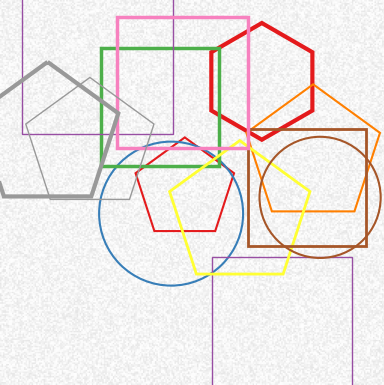[{"shape": "hexagon", "thickness": 3, "radius": 0.76, "center": [0.68, 0.789]}, {"shape": "pentagon", "thickness": 1.5, "radius": 0.67, "center": [0.48, 0.509]}, {"shape": "circle", "thickness": 1.5, "radius": 0.93, "center": [0.444, 0.445]}, {"shape": "square", "thickness": 2.5, "radius": 0.77, "center": [0.415, 0.721]}, {"shape": "square", "thickness": 1, "radius": 0.91, "center": [0.733, 0.151]}, {"shape": "square", "thickness": 1, "radius": 0.97, "center": [0.253, 0.846]}, {"shape": "pentagon", "thickness": 1.5, "radius": 0.91, "center": [0.813, 0.599]}, {"shape": "pentagon", "thickness": 2, "radius": 0.96, "center": [0.623, 0.443]}, {"shape": "circle", "thickness": 1.5, "radius": 0.79, "center": [0.831, 0.487]}, {"shape": "square", "thickness": 2, "radius": 0.76, "center": [0.797, 0.514]}, {"shape": "square", "thickness": 2.5, "radius": 0.85, "center": [0.474, 0.785]}, {"shape": "pentagon", "thickness": 3, "radius": 0.97, "center": [0.124, 0.646]}, {"shape": "pentagon", "thickness": 1, "radius": 0.88, "center": [0.233, 0.624]}]